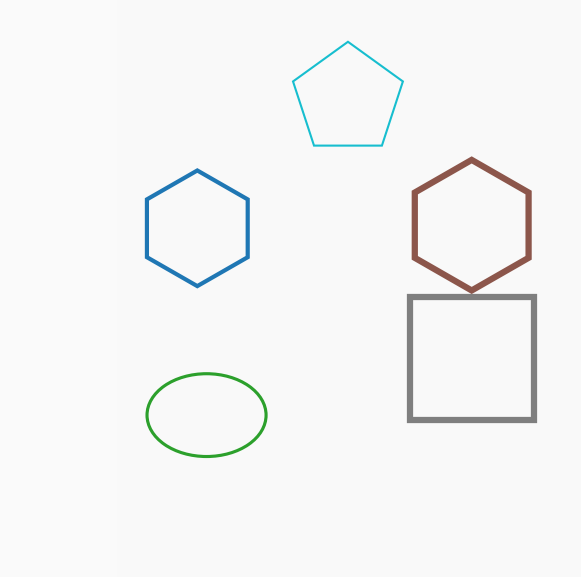[{"shape": "hexagon", "thickness": 2, "radius": 0.5, "center": [0.339, 0.604]}, {"shape": "oval", "thickness": 1.5, "radius": 0.51, "center": [0.355, 0.28]}, {"shape": "hexagon", "thickness": 3, "radius": 0.57, "center": [0.812, 0.609]}, {"shape": "square", "thickness": 3, "radius": 0.53, "center": [0.812, 0.379]}, {"shape": "pentagon", "thickness": 1, "radius": 0.5, "center": [0.599, 0.827]}]